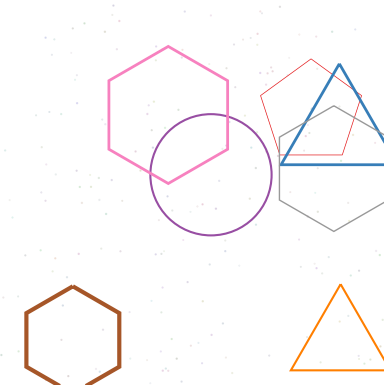[{"shape": "pentagon", "thickness": 0.5, "radius": 0.69, "center": [0.808, 0.709]}, {"shape": "triangle", "thickness": 2, "radius": 0.87, "center": [0.881, 0.66]}, {"shape": "circle", "thickness": 1.5, "radius": 0.79, "center": [0.548, 0.546]}, {"shape": "triangle", "thickness": 1.5, "radius": 0.75, "center": [0.885, 0.113]}, {"shape": "hexagon", "thickness": 3, "radius": 0.7, "center": [0.189, 0.117]}, {"shape": "hexagon", "thickness": 2, "radius": 0.89, "center": [0.437, 0.701]}, {"shape": "hexagon", "thickness": 1, "radius": 0.82, "center": [0.867, 0.562]}]